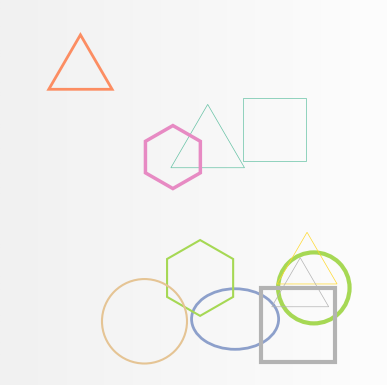[{"shape": "triangle", "thickness": 0.5, "radius": 0.55, "center": [0.536, 0.619]}, {"shape": "square", "thickness": 0.5, "radius": 0.41, "center": [0.709, 0.665]}, {"shape": "triangle", "thickness": 2, "radius": 0.47, "center": [0.208, 0.815]}, {"shape": "oval", "thickness": 2, "radius": 0.56, "center": [0.607, 0.171]}, {"shape": "hexagon", "thickness": 2.5, "radius": 0.41, "center": [0.446, 0.592]}, {"shape": "circle", "thickness": 3, "radius": 0.46, "center": [0.81, 0.252]}, {"shape": "hexagon", "thickness": 1.5, "radius": 0.49, "center": [0.516, 0.278]}, {"shape": "triangle", "thickness": 0.5, "radius": 0.45, "center": [0.792, 0.307]}, {"shape": "circle", "thickness": 1.5, "radius": 0.55, "center": [0.373, 0.165]}, {"shape": "triangle", "thickness": 0.5, "radius": 0.42, "center": [0.775, 0.246]}, {"shape": "square", "thickness": 3, "radius": 0.48, "center": [0.769, 0.156]}]